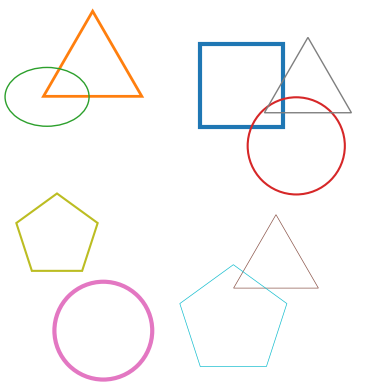[{"shape": "square", "thickness": 3, "radius": 0.54, "center": [0.627, 0.778]}, {"shape": "triangle", "thickness": 2, "radius": 0.74, "center": [0.241, 0.824]}, {"shape": "oval", "thickness": 1, "radius": 0.55, "center": [0.122, 0.748]}, {"shape": "circle", "thickness": 1.5, "radius": 0.63, "center": [0.769, 0.621]}, {"shape": "triangle", "thickness": 0.5, "radius": 0.64, "center": [0.717, 0.315]}, {"shape": "circle", "thickness": 3, "radius": 0.64, "center": [0.268, 0.141]}, {"shape": "triangle", "thickness": 1, "radius": 0.65, "center": [0.8, 0.772]}, {"shape": "pentagon", "thickness": 1.5, "radius": 0.56, "center": [0.148, 0.386]}, {"shape": "pentagon", "thickness": 0.5, "radius": 0.73, "center": [0.606, 0.166]}]